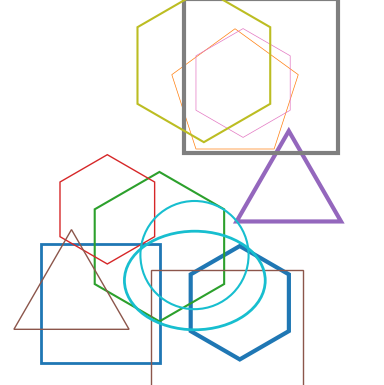[{"shape": "hexagon", "thickness": 3, "radius": 0.74, "center": [0.623, 0.214]}, {"shape": "square", "thickness": 2, "radius": 0.78, "center": [0.261, 0.212]}, {"shape": "pentagon", "thickness": 0.5, "radius": 0.86, "center": [0.61, 0.753]}, {"shape": "hexagon", "thickness": 1.5, "radius": 0.97, "center": [0.414, 0.359]}, {"shape": "hexagon", "thickness": 1, "radius": 0.71, "center": [0.279, 0.456]}, {"shape": "triangle", "thickness": 3, "radius": 0.78, "center": [0.75, 0.503]}, {"shape": "triangle", "thickness": 1, "radius": 0.86, "center": [0.186, 0.231]}, {"shape": "square", "thickness": 1, "radius": 0.99, "center": [0.591, 0.1]}, {"shape": "hexagon", "thickness": 0.5, "radius": 0.71, "center": [0.631, 0.784]}, {"shape": "square", "thickness": 3, "radius": 1.0, "center": [0.678, 0.803]}, {"shape": "hexagon", "thickness": 1.5, "radius": 1.0, "center": [0.53, 0.83]}, {"shape": "circle", "thickness": 1.5, "radius": 0.7, "center": [0.505, 0.337]}, {"shape": "oval", "thickness": 2, "radius": 0.91, "center": [0.506, 0.271]}]